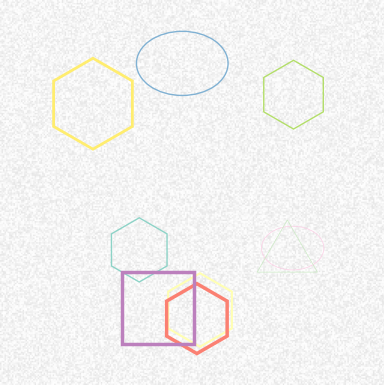[{"shape": "hexagon", "thickness": 1, "radius": 0.42, "center": [0.362, 0.351]}, {"shape": "hexagon", "thickness": 1.5, "radius": 0.48, "center": [0.52, 0.195]}, {"shape": "hexagon", "thickness": 2.5, "radius": 0.45, "center": [0.511, 0.172]}, {"shape": "oval", "thickness": 1, "radius": 0.6, "center": [0.473, 0.835]}, {"shape": "hexagon", "thickness": 1, "radius": 0.45, "center": [0.762, 0.754]}, {"shape": "oval", "thickness": 0.5, "radius": 0.41, "center": [0.76, 0.356]}, {"shape": "square", "thickness": 2.5, "radius": 0.47, "center": [0.411, 0.201]}, {"shape": "triangle", "thickness": 0.5, "radius": 0.45, "center": [0.746, 0.338]}, {"shape": "hexagon", "thickness": 2, "radius": 0.59, "center": [0.242, 0.731]}]